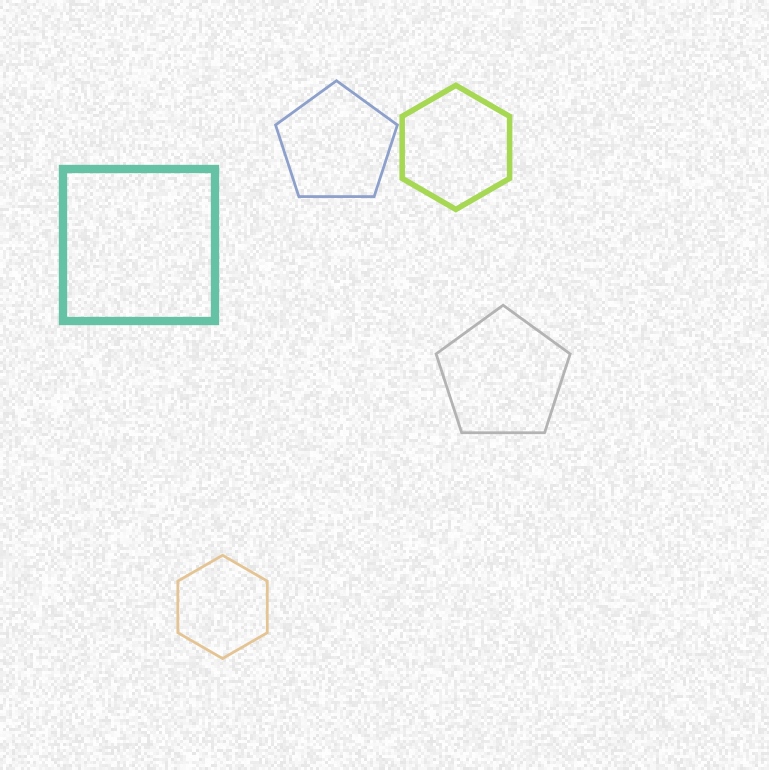[{"shape": "square", "thickness": 3, "radius": 0.49, "center": [0.181, 0.682]}, {"shape": "pentagon", "thickness": 1, "radius": 0.42, "center": [0.437, 0.812]}, {"shape": "hexagon", "thickness": 2, "radius": 0.4, "center": [0.592, 0.809]}, {"shape": "hexagon", "thickness": 1, "radius": 0.34, "center": [0.289, 0.212]}, {"shape": "pentagon", "thickness": 1, "radius": 0.46, "center": [0.653, 0.512]}]